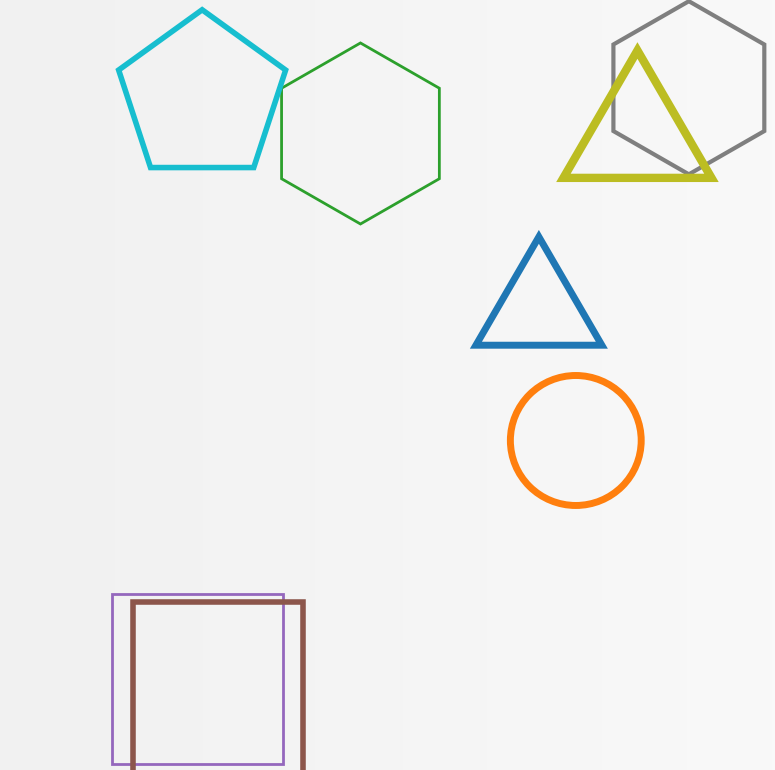[{"shape": "triangle", "thickness": 2.5, "radius": 0.47, "center": [0.695, 0.599]}, {"shape": "circle", "thickness": 2.5, "radius": 0.42, "center": [0.743, 0.428]}, {"shape": "hexagon", "thickness": 1, "radius": 0.59, "center": [0.465, 0.827]}, {"shape": "square", "thickness": 1, "radius": 0.55, "center": [0.255, 0.118]}, {"shape": "square", "thickness": 2, "radius": 0.55, "center": [0.281, 0.108]}, {"shape": "hexagon", "thickness": 1.5, "radius": 0.56, "center": [0.889, 0.886]}, {"shape": "triangle", "thickness": 3, "radius": 0.55, "center": [0.823, 0.824]}, {"shape": "pentagon", "thickness": 2, "radius": 0.57, "center": [0.261, 0.874]}]